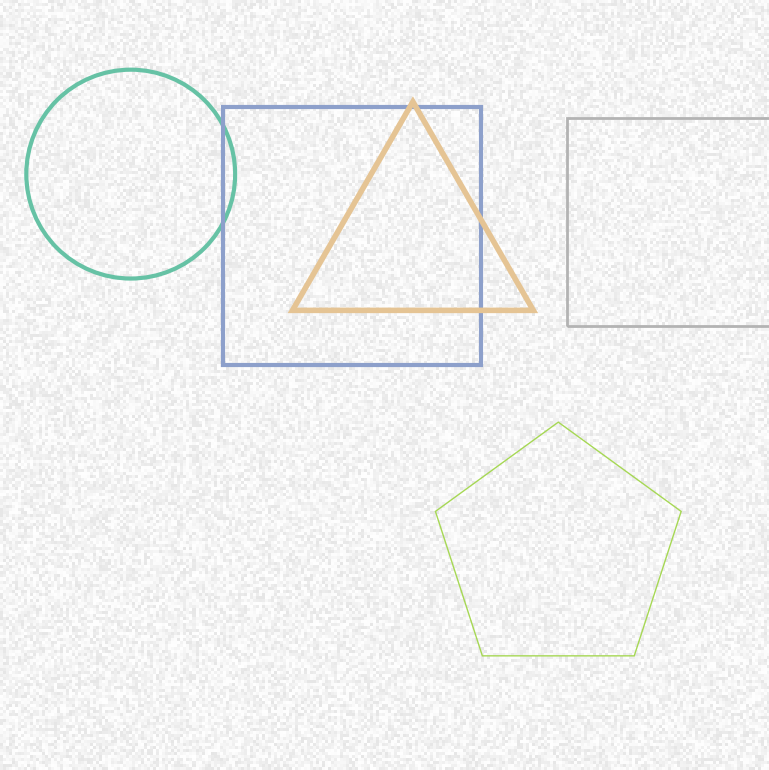[{"shape": "circle", "thickness": 1.5, "radius": 0.68, "center": [0.17, 0.774]}, {"shape": "square", "thickness": 1.5, "radius": 0.84, "center": [0.457, 0.694]}, {"shape": "pentagon", "thickness": 0.5, "radius": 0.84, "center": [0.725, 0.284]}, {"shape": "triangle", "thickness": 2, "radius": 0.9, "center": [0.536, 0.687]}, {"shape": "square", "thickness": 1, "radius": 0.68, "center": [0.872, 0.712]}]